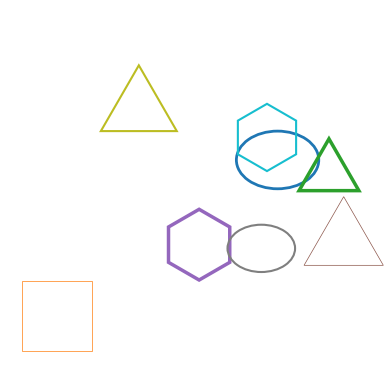[{"shape": "oval", "thickness": 2, "radius": 0.53, "center": [0.721, 0.585]}, {"shape": "square", "thickness": 0.5, "radius": 0.46, "center": [0.148, 0.179]}, {"shape": "triangle", "thickness": 2.5, "radius": 0.45, "center": [0.854, 0.55]}, {"shape": "hexagon", "thickness": 2.5, "radius": 0.46, "center": [0.517, 0.365]}, {"shape": "triangle", "thickness": 0.5, "radius": 0.59, "center": [0.893, 0.37]}, {"shape": "oval", "thickness": 1.5, "radius": 0.44, "center": [0.679, 0.355]}, {"shape": "triangle", "thickness": 1.5, "radius": 0.57, "center": [0.361, 0.716]}, {"shape": "hexagon", "thickness": 1.5, "radius": 0.44, "center": [0.693, 0.643]}]